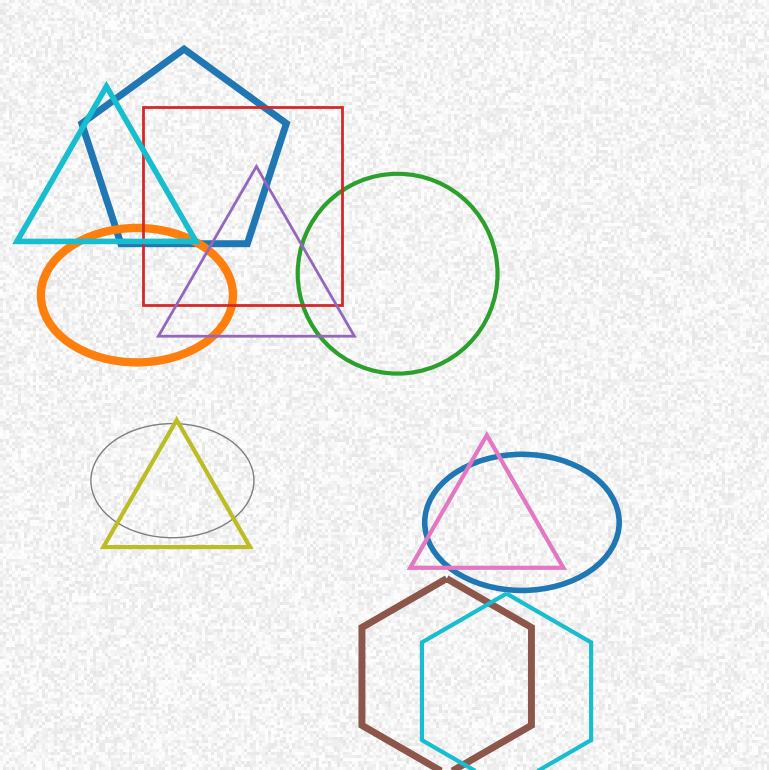[{"shape": "pentagon", "thickness": 2.5, "radius": 0.7, "center": [0.239, 0.797]}, {"shape": "oval", "thickness": 2, "radius": 0.63, "center": [0.678, 0.322]}, {"shape": "oval", "thickness": 3, "radius": 0.62, "center": [0.178, 0.617]}, {"shape": "circle", "thickness": 1.5, "radius": 0.65, "center": [0.516, 0.645]}, {"shape": "square", "thickness": 1, "radius": 0.65, "center": [0.315, 0.733]}, {"shape": "triangle", "thickness": 1, "radius": 0.73, "center": [0.333, 0.637]}, {"shape": "hexagon", "thickness": 2.5, "radius": 0.64, "center": [0.58, 0.122]}, {"shape": "triangle", "thickness": 1.5, "radius": 0.57, "center": [0.632, 0.32]}, {"shape": "oval", "thickness": 0.5, "radius": 0.53, "center": [0.224, 0.376]}, {"shape": "triangle", "thickness": 1.5, "radius": 0.55, "center": [0.229, 0.344]}, {"shape": "triangle", "thickness": 2, "radius": 0.67, "center": [0.138, 0.754]}, {"shape": "hexagon", "thickness": 1.5, "radius": 0.63, "center": [0.658, 0.102]}]